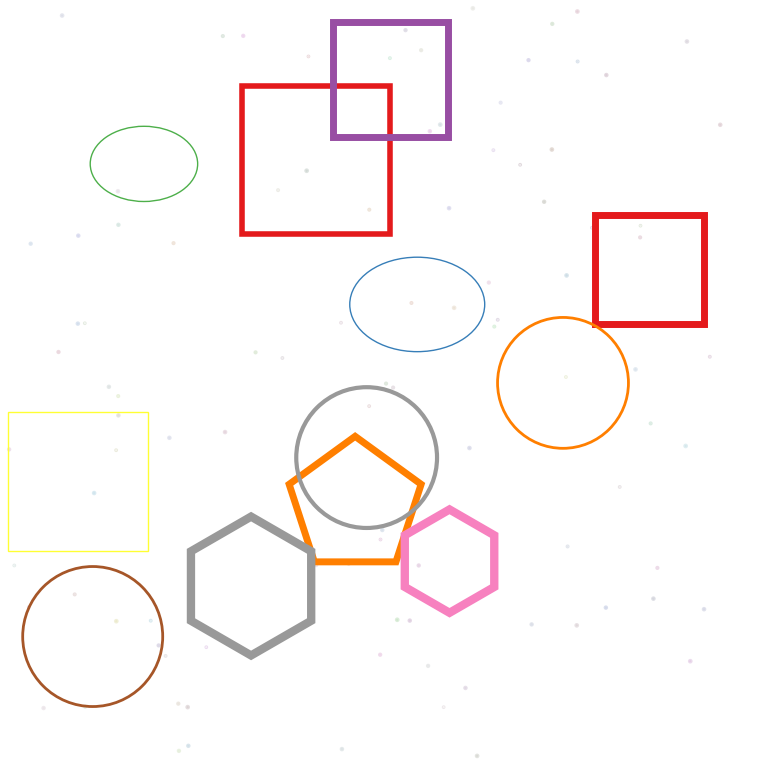[{"shape": "square", "thickness": 2, "radius": 0.48, "center": [0.41, 0.792]}, {"shape": "square", "thickness": 2.5, "radius": 0.35, "center": [0.843, 0.65]}, {"shape": "oval", "thickness": 0.5, "radius": 0.44, "center": [0.542, 0.605]}, {"shape": "oval", "thickness": 0.5, "radius": 0.35, "center": [0.187, 0.787]}, {"shape": "square", "thickness": 2.5, "radius": 0.37, "center": [0.507, 0.896]}, {"shape": "pentagon", "thickness": 2.5, "radius": 0.45, "center": [0.461, 0.343]}, {"shape": "circle", "thickness": 1, "radius": 0.42, "center": [0.731, 0.503]}, {"shape": "square", "thickness": 0.5, "radius": 0.45, "center": [0.102, 0.375]}, {"shape": "circle", "thickness": 1, "radius": 0.45, "center": [0.12, 0.173]}, {"shape": "hexagon", "thickness": 3, "radius": 0.34, "center": [0.584, 0.271]}, {"shape": "circle", "thickness": 1.5, "radius": 0.46, "center": [0.476, 0.406]}, {"shape": "hexagon", "thickness": 3, "radius": 0.45, "center": [0.326, 0.239]}]